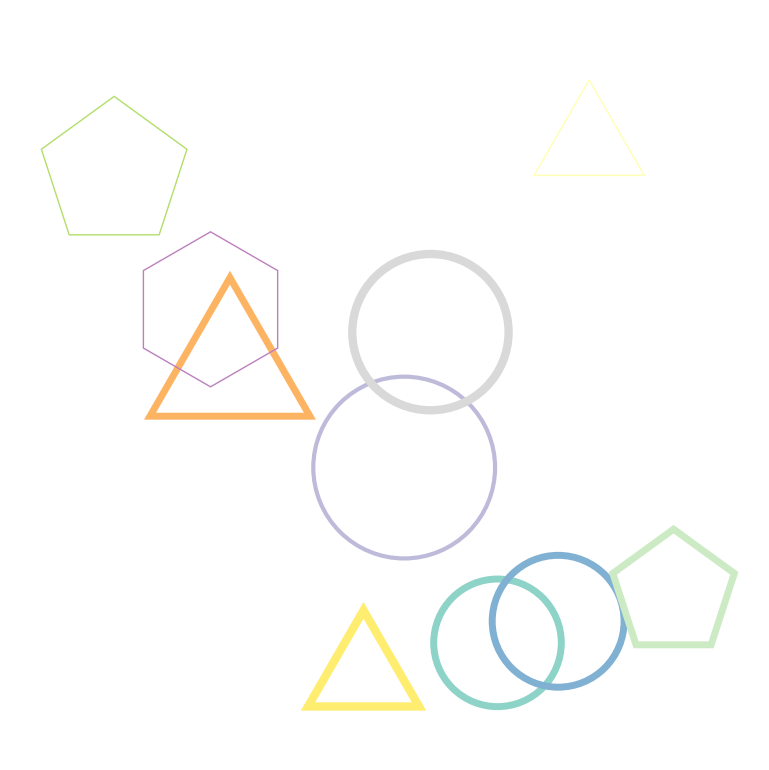[{"shape": "circle", "thickness": 2.5, "radius": 0.41, "center": [0.646, 0.165]}, {"shape": "triangle", "thickness": 0.5, "radius": 0.41, "center": [0.765, 0.813]}, {"shape": "circle", "thickness": 1.5, "radius": 0.59, "center": [0.525, 0.393]}, {"shape": "circle", "thickness": 2.5, "radius": 0.43, "center": [0.725, 0.193]}, {"shape": "triangle", "thickness": 2.5, "radius": 0.6, "center": [0.299, 0.519]}, {"shape": "pentagon", "thickness": 0.5, "radius": 0.5, "center": [0.148, 0.775]}, {"shape": "circle", "thickness": 3, "radius": 0.51, "center": [0.559, 0.569]}, {"shape": "hexagon", "thickness": 0.5, "radius": 0.5, "center": [0.273, 0.598]}, {"shape": "pentagon", "thickness": 2.5, "radius": 0.41, "center": [0.875, 0.23]}, {"shape": "triangle", "thickness": 3, "radius": 0.42, "center": [0.472, 0.124]}]